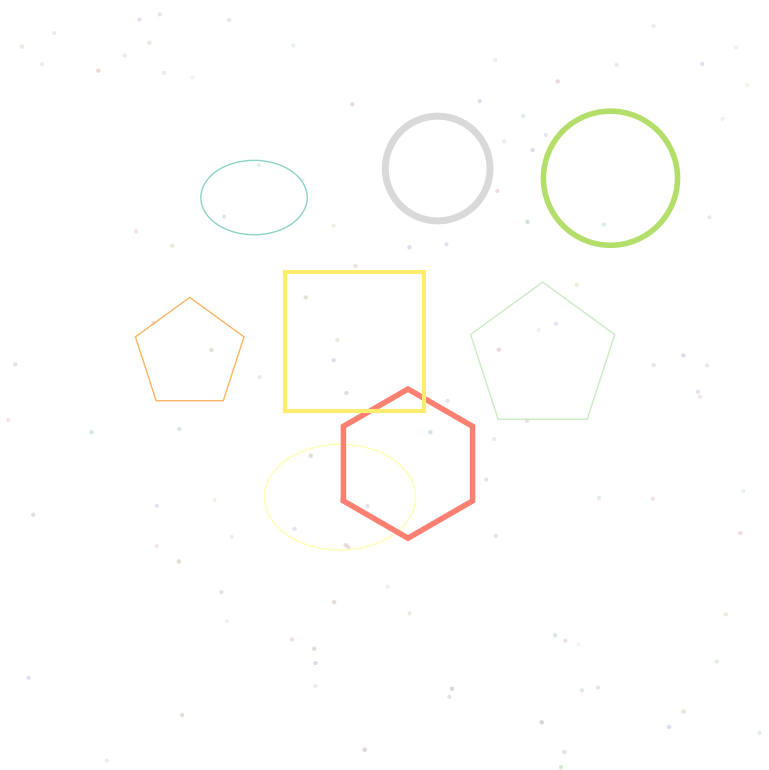[{"shape": "oval", "thickness": 0.5, "radius": 0.35, "center": [0.33, 0.743]}, {"shape": "oval", "thickness": 0.5, "radius": 0.49, "center": [0.442, 0.354]}, {"shape": "hexagon", "thickness": 2, "radius": 0.48, "center": [0.53, 0.398]}, {"shape": "pentagon", "thickness": 0.5, "radius": 0.37, "center": [0.246, 0.54]}, {"shape": "circle", "thickness": 2, "radius": 0.44, "center": [0.793, 0.769]}, {"shape": "circle", "thickness": 2.5, "radius": 0.34, "center": [0.568, 0.781]}, {"shape": "pentagon", "thickness": 0.5, "radius": 0.49, "center": [0.705, 0.535]}, {"shape": "square", "thickness": 1.5, "radius": 0.45, "center": [0.46, 0.557]}]